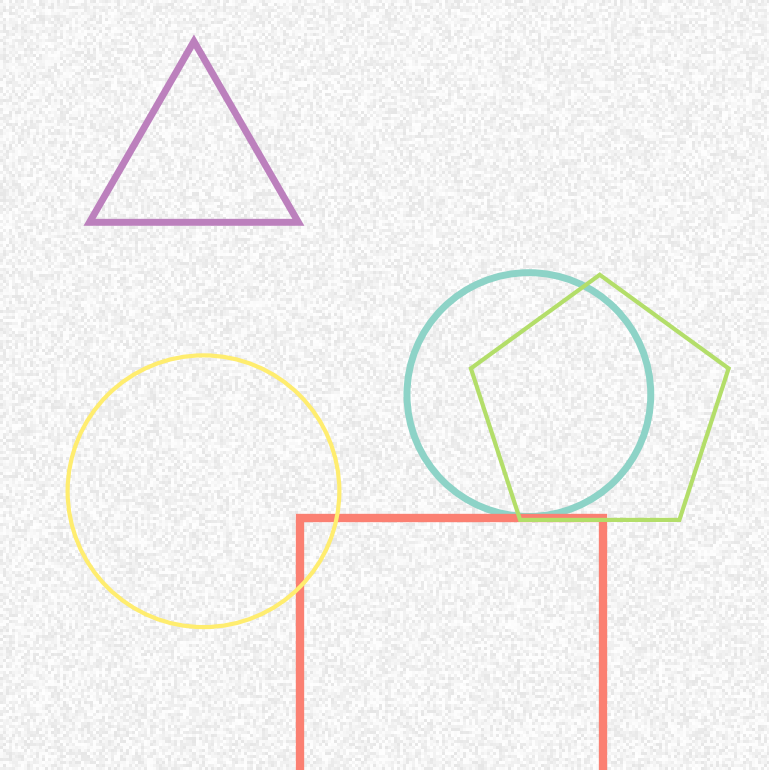[{"shape": "circle", "thickness": 2.5, "radius": 0.79, "center": [0.687, 0.488]}, {"shape": "square", "thickness": 3, "radius": 0.98, "center": [0.586, 0.131]}, {"shape": "pentagon", "thickness": 1.5, "radius": 0.88, "center": [0.779, 0.467]}, {"shape": "triangle", "thickness": 2.5, "radius": 0.78, "center": [0.252, 0.79]}, {"shape": "circle", "thickness": 1.5, "radius": 0.88, "center": [0.264, 0.362]}]